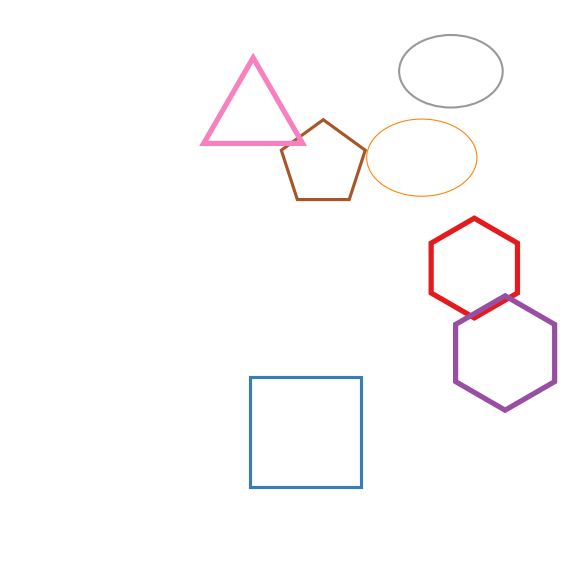[{"shape": "hexagon", "thickness": 2.5, "radius": 0.43, "center": [0.821, 0.535]}, {"shape": "square", "thickness": 1.5, "radius": 0.48, "center": [0.53, 0.251]}, {"shape": "hexagon", "thickness": 2.5, "radius": 0.5, "center": [0.875, 0.388]}, {"shape": "oval", "thickness": 0.5, "radius": 0.48, "center": [0.73, 0.726]}, {"shape": "pentagon", "thickness": 1.5, "radius": 0.38, "center": [0.56, 0.715]}, {"shape": "triangle", "thickness": 2.5, "radius": 0.49, "center": [0.438, 0.8]}, {"shape": "oval", "thickness": 1, "radius": 0.45, "center": [0.781, 0.876]}]